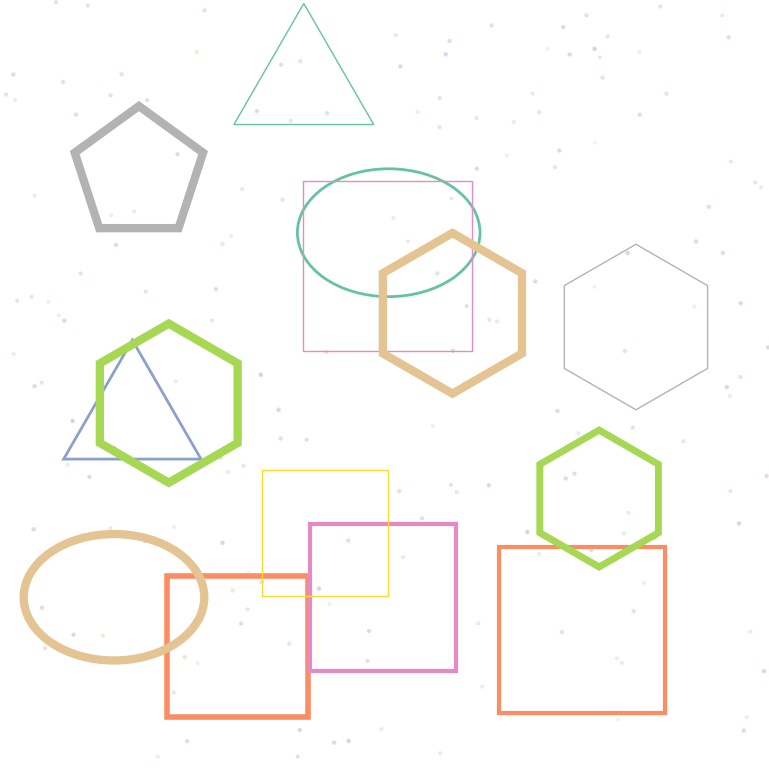[{"shape": "triangle", "thickness": 0.5, "radius": 0.52, "center": [0.395, 0.891]}, {"shape": "oval", "thickness": 1, "radius": 0.59, "center": [0.505, 0.698]}, {"shape": "square", "thickness": 1.5, "radius": 0.54, "center": [0.756, 0.182]}, {"shape": "square", "thickness": 2, "radius": 0.46, "center": [0.309, 0.161]}, {"shape": "triangle", "thickness": 1, "radius": 0.51, "center": [0.172, 0.455]}, {"shape": "square", "thickness": 1.5, "radius": 0.48, "center": [0.497, 0.224]}, {"shape": "square", "thickness": 0.5, "radius": 0.55, "center": [0.503, 0.655]}, {"shape": "hexagon", "thickness": 2.5, "radius": 0.44, "center": [0.778, 0.353]}, {"shape": "hexagon", "thickness": 3, "radius": 0.52, "center": [0.219, 0.476]}, {"shape": "square", "thickness": 0.5, "radius": 0.41, "center": [0.422, 0.308]}, {"shape": "oval", "thickness": 3, "radius": 0.59, "center": [0.148, 0.224]}, {"shape": "hexagon", "thickness": 3, "radius": 0.52, "center": [0.588, 0.593]}, {"shape": "pentagon", "thickness": 3, "radius": 0.44, "center": [0.18, 0.775]}, {"shape": "hexagon", "thickness": 0.5, "radius": 0.54, "center": [0.826, 0.575]}]